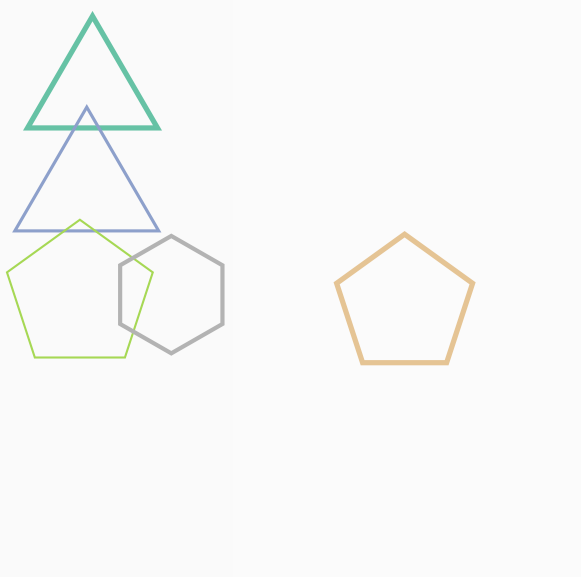[{"shape": "triangle", "thickness": 2.5, "radius": 0.65, "center": [0.159, 0.842]}, {"shape": "triangle", "thickness": 1.5, "radius": 0.71, "center": [0.149, 0.671]}, {"shape": "pentagon", "thickness": 1, "radius": 0.66, "center": [0.137, 0.487]}, {"shape": "pentagon", "thickness": 2.5, "radius": 0.61, "center": [0.696, 0.471]}, {"shape": "hexagon", "thickness": 2, "radius": 0.51, "center": [0.295, 0.489]}]